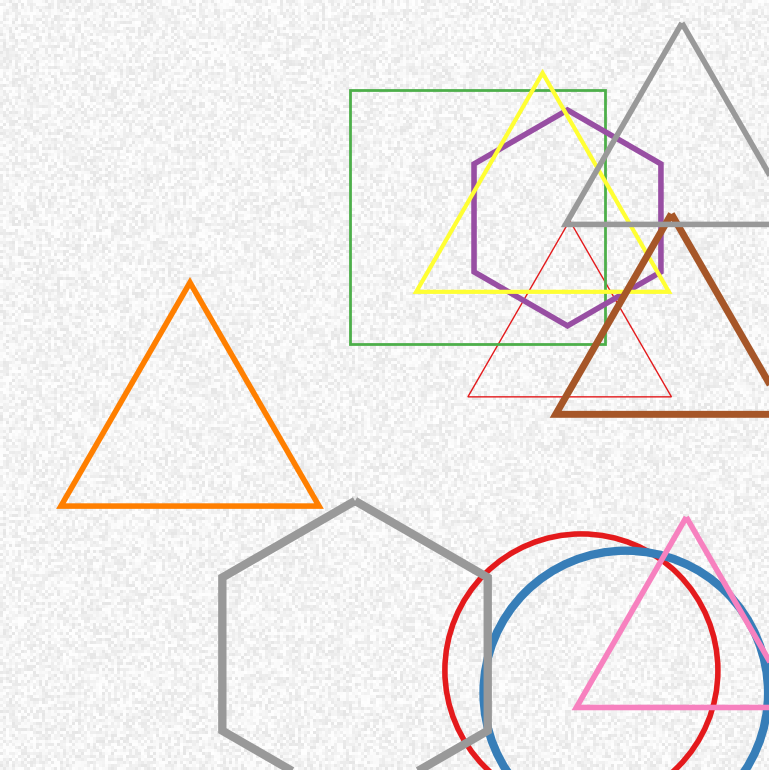[{"shape": "triangle", "thickness": 0.5, "radius": 0.76, "center": [0.74, 0.561]}, {"shape": "circle", "thickness": 2, "radius": 0.89, "center": [0.755, 0.129]}, {"shape": "circle", "thickness": 3, "radius": 0.92, "center": [0.813, 0.1]}, {"shape": "square", "thickness": 1, "radius": 0.83, "center": [0.62, 0.718]}, {"shape": "hexagon", "thickness": 2, "radius": 0.7, "center": [0.737, 0.717]}, {"shape": "triangle", "thickness": 2, "radius": 0.97, "center": [0.247, 0.44]}, {"shape": "triangle", "thickness": 1.5, "radius": 0.95, "center": [0.705, 0.716]}, {"shape": "triangle", "thickness": 2.5, "radius": 0.87, "center": [0.872, 0.549]}, {"shape": "triangle", "thickness": 2, "radius": 0.82, "center": [0.891, 0.164]}, {"shape": "hexagon", "thickness": 3, "radius": 0.99, "center": [0.461, 0.151]}, {"shape": "triangle", "thickness": 2, "radius": 0.87, "center": [0.886, 0.796]}]